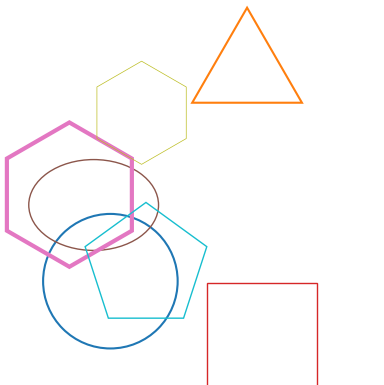[{"shape": "circle", "thickness": 1.5, "radius": 0.87, "center": [0.287, 0.27]}, {"shape": "triangle", "thickness": 1.5, "radius": 0.82, "center": [0.642, 0.815]}, {"shape": "square", "thickness": 1, "radius": 0.71, "center": [0.681, 0.121]}, {"shape": "oval", "thickness": 1, "radius": 0.84, "center": [0.243, 0.468]}, {"shape": "hexagon", "thickness": 3, "radius": 0.94, "center": [0.18, 0.495]}, {"shape": "hexagon", "thickness": 0.5, "radius": 0.67, "center": [0.368, 0.707]}, {"shape": "pentagon", "thickness": 1, "radius": 0.83, "center": [0.379, 0.308]}]